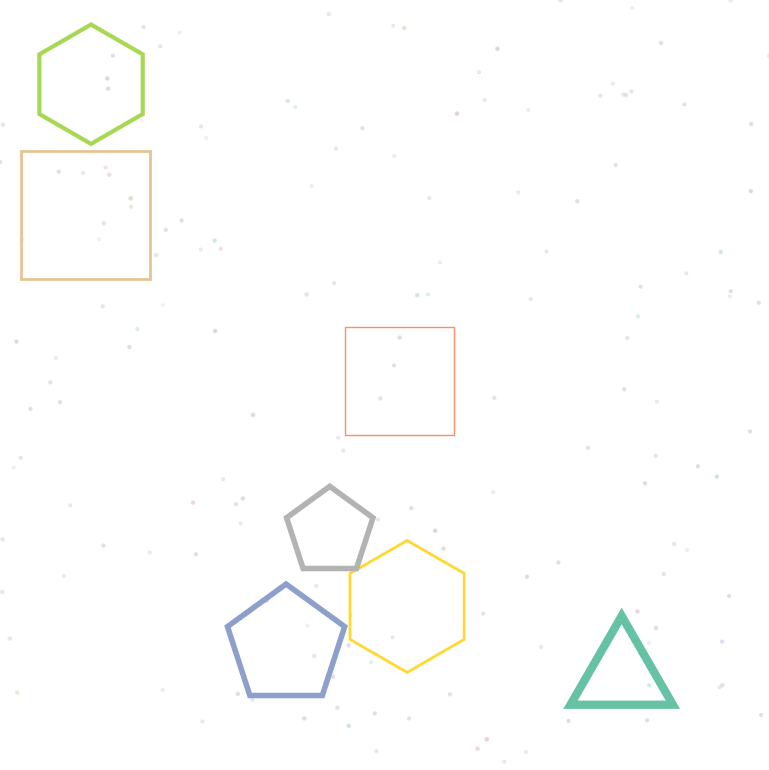[{"shape": "triangle", "thickness": 3, "radius": 0.38, "center": [0.807, 0.123]}, {"shape": "square", "thickness": 0.5, "radius": 0.35, "center": [0.519, 0.505]}, {"shape": "pentagon", "thickness": 2, "radius": 0.4, "center": [0.372, 0.161]}, {"shape": "hexagon", "thickness": 1.5, "radius": 0.39, "center": [0.118, 0.891]}, {"shape": "hexagon", "thickness": 1, "radius": 0.43, "center": [0.529, 0.212]}, {"shape": "square", "thickness": 1, "radius": 0.42, "center": [0.111, 0.72]}, {"shape": "pentagon", "thickness": 2, "radius": 0.29, "center": [0.428, 0.309]}]